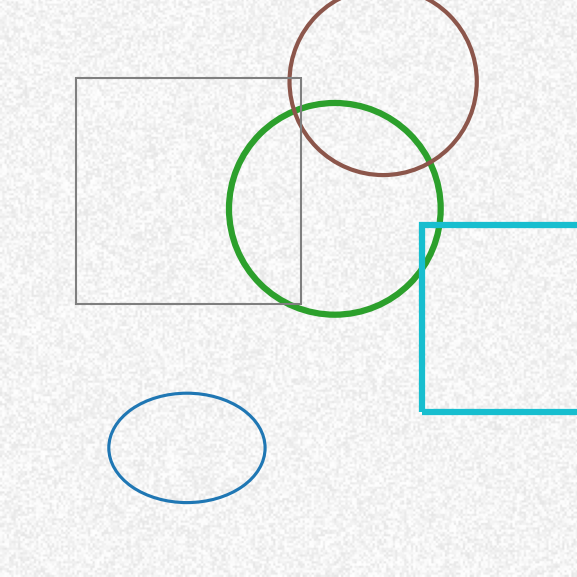[{"shape": "oval", "thickness": 1.5, "radius": 0.68, "center": [0.324, 0.224]}, {"shape": "circle", "thickness": 3, "radius": 0.92, "center": [0.58, 0.638]}, {"shape": "circle", "thickness": 2, "radius": 0.81, "center": [0.663, 0.858]}, {"shape": "square", "thickness": 1, "radius": 0.98, "center": [0.326, 0.668]}, {"shape": "square", "thickness": 3, "radius": 0.81, "center": [0.893, 0.447]}]